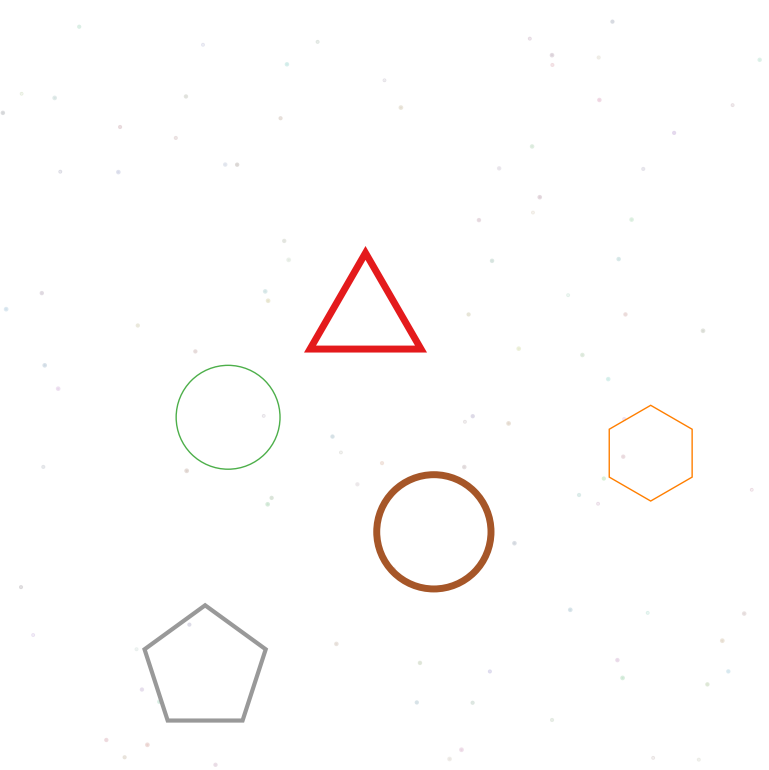[{"shape": "triangle", "thickness": 2.5, "radius": 0.42, "center": [0.475, 0.588]}, {"shape": "circle", "thickness": 0.5, "radius": 0.34, "center": [0.296, 0.458]}, {"shape": "hexagon", "thickness": 0.5, "radius": 0.31, "center": [0.845, 0.411]}, {"shape": "circle", "thickness": 2.5, "radius": 0.37, "center": [0.563, 0.309]}, {"shape": "pentagon", "thickness": 1.5, "radius": 0.41, "center": [0.266, 0.131]}]